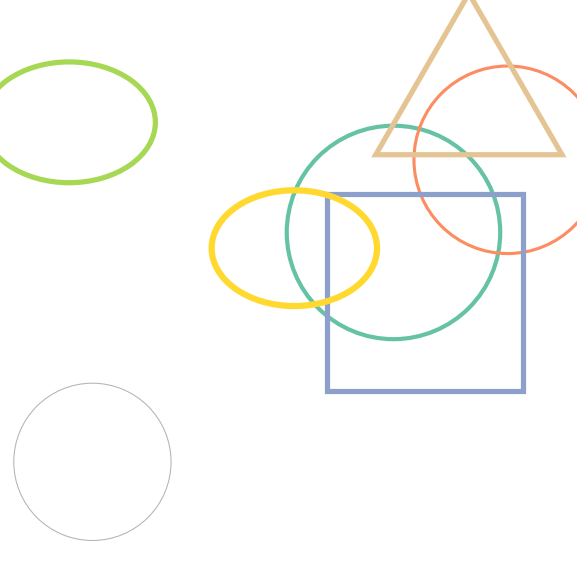[{"shape": "circle", "thickness": 2, "radius": 0.92, "center": [0.681, 0.597]}, {"shape": "circle", "thickness": 1.5, "radius": 0.81, "center": [0.879, 0.722]}, {"shape": "square", "thickness": 2.5, "radius": 0.85, "center": [0.736, 0.493]}, {"shape": "oval", "thickness": 2.5, "radius": 0.75, "center": [0.12, 0.787]}, {"shape": "oval", "thickness": 3, "radius": 0.72, "center": [0.51, 0.569]}, {"shape": "triangle", "thickness": 2.5, "radius": 0.93, "center": [0.812, 0.824]}, {"shape": "circle", "thickness": 0.5, "radius": 0.68, "center": [0.16, 0.199]}]